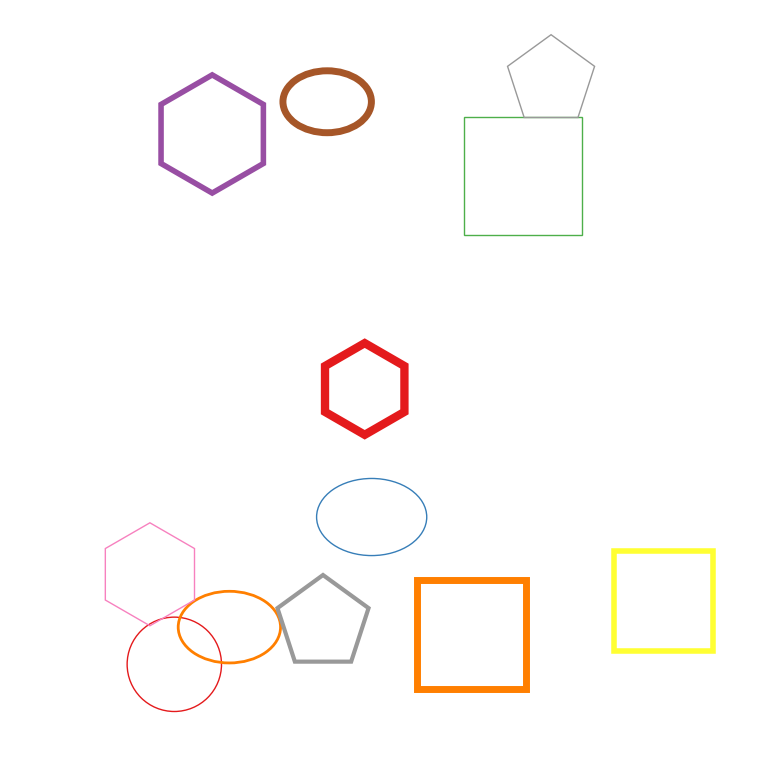[{"shape": "hexagon", "thickness": 3, "radius": 0.3, "center": [0.474, 0.495]}, {"shape": "circle", "thickness": 0.5, "radius": 0.31, "center": [0.226, 0.137]}, {"shape": "oval", "thickness": 0.5, "radius": 0.36, "center": [0.483, 0.329]}, {"shape": "square", "thickness": 0.5, "radius": 0.38, "center": [0.679, 0.772]}, {"shape": "hexagon", "thickness": 2, "radius": 0.38, "center": [0.276, 0.826]}, {"shape": "oval", "thickness": 1, "radius": 0.33, "center": [0.298, 0.186]}, {"shape": "square", "thickness": 2.5, "radius": 0.36, "center": [0.612, 0.176]}, {"shape": "square", "thickness": 2, "radius": 0.32, "center": [0.862, 0.219]}, {"shape": "oval", "thickness": 2.5, "radius": 0.29, "center": [0.425, 0.868]}, {"shape": "hexagon", "thickness": 0.5, "radius": 0.33, "center": [0.195, 0.254]}, {"shape": "pentagon", "thickness": 0.5, "radius": 0.3, "center": [0.716, 0.895]}, {"shape": "pentagon", "thickness": 1.5, "radius": 0.31, "center": [0.419, 0.191]}]